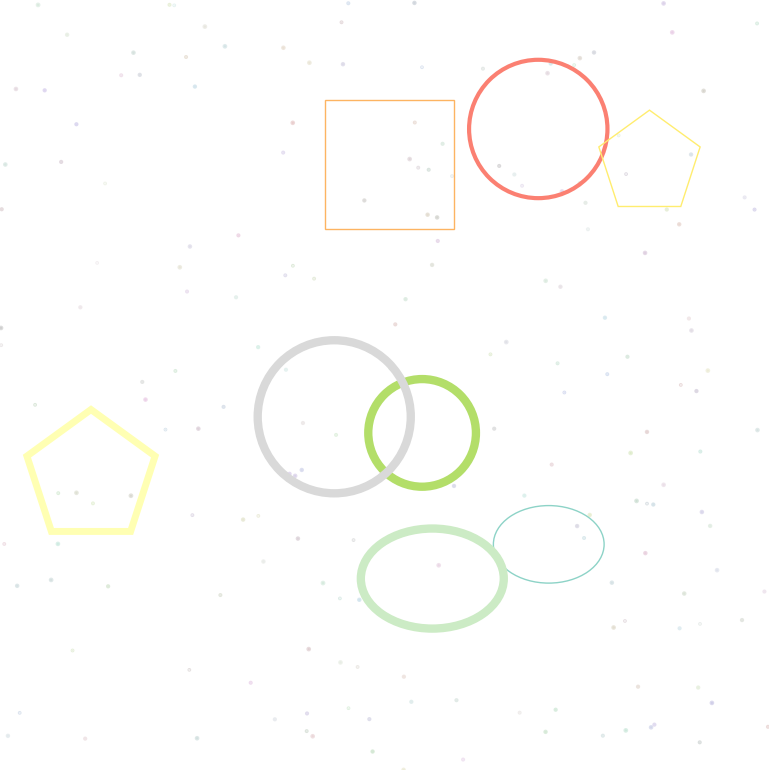[{"shape": "oval", "thickness": 0.5, "radius": 0.36, "center": [0.713, 0.293]}, {"shape": "pentagon", "thickness": 2.5, "radius": 0.44, "center": [0.118, 0.381]}, {"shape": "circle", "thickness": 1.5, "radius": 0.45, "center": [0.699, 0.833]}, {"shape": "square", "thickness": 0.5, "radius": 0.42, "center": [0.506, 0.787]}, {"shape": "circle", "thickness": 3, "radius": 0.35, "center": [0.548, 0.438]}, {"shape": "circle", "thickness": 3, "radius": 0.5, "center": [0.434, 0.459]}, {"shape": "oval", "thickness": 3, "radius": 0.46, "center": [0.561, 0.249]}, {"shape": "pentagon", "thickness": 0.5, "radius": 0.35, "center": [0.843, 0.788]}]